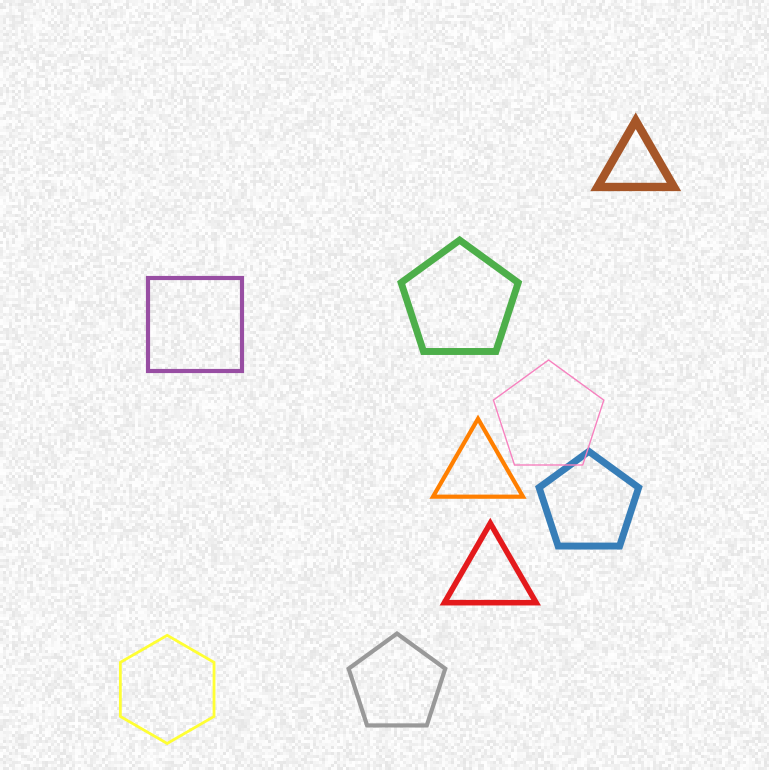[{"shape": "triangle", "thickness": 2, "radius": 0.34, "center": [0.637, 0.252]}, {"shape": "pentagon", "thickness": 2.5, "radius": 0.34, "center": [0.765, 0.346]}, {"shape": "pentagon", "thickness": 2.5, "radius": 0.4, "center": [0.597, 0.608]}, {"shape": "square", "thickness": 1.5, "radius": 0.3, "center": [0.253, 0.578]}, {"shape": "triangle", "thickness": 1.5, "radius": 0.34, "center": [0.621, 0.389]}, {"shape": "hexagon", "thickness": 1, "radius": 0.35, "center": [0.217, 0.105]}, {"shape": "triangle", "thickness": 3, "radius": 0.29, "center": [0.826, 0.786]}, {"shape": "pentagon", "thickness": 0.5, "radius": 0.38, "center": [0.712, 0.457]}, {"shape": "pentagon", "thickness": 1.5, "radius": 0.33, "center": [0.516, 0.111]}]